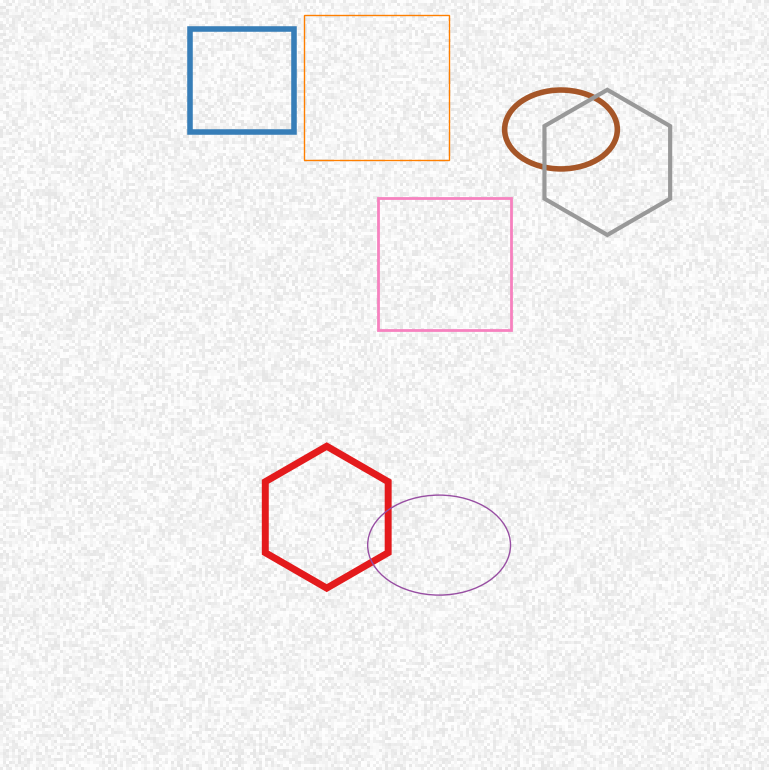[{"shape": "hexagon", "thickness": 2.5, "radius": 0.46, "center": [0.424, 0.328]}, {"shape": "square", "thickness": 2, "radius": 0.34, "center": [0.314, 0.895]}, {"shape": "oval", "thickness": 0.5, "radius": 0.46, "center": [0.57, 0.292]}, {"shape": "square", "thickness": 0.5, "radius": 0.47, "center": [0.489, 0.886]}, {"shape": "oval", "thickness": 2, "radius": 0.37, "center": [0.729, 0.832]}, {"shape": "square", "thickness": 1, "radius": 0.43, "center": [0.577, 0.658]}, {"shape": "hexagon", "thickness": 1.5, "radius": 0.47, "center": [0.789, 0.789]}]